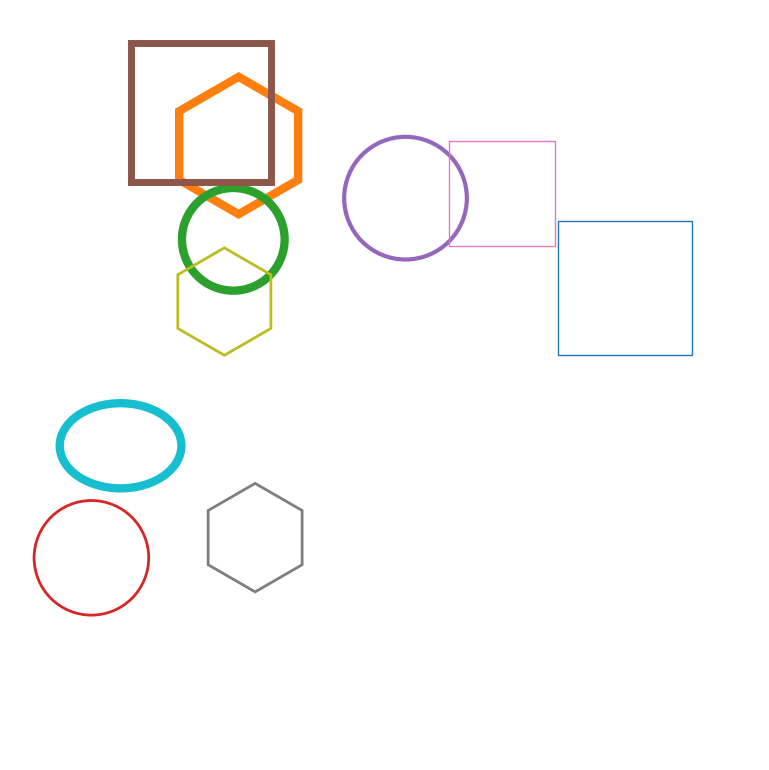[{"shape": "square", "thickness": 0.5, "radius": 0.44, "center": [0.812, 0.626]}, {"shape": "hexagon", "thickness": 3, "radius": 0.45, "center": [0.31, 0.811]}, {"shape": "circle", "thickness": 3, "radius": 0.33, "center": [0.303, 0.689]}, {"shape": "circle", "thickness": 1, "radius": 0.37, "center": [0.119, 0.276]}, {"shape": "circle", "thickness": 1.5, "radius": 0.4, "center": [0.527, 0.743]}, {"shape": "square", "thickness": 2.5, "radius": 0.45, "center": [0.261, 0.854]}, {"shape": "square", "thickness": 0.5, "radius": 0.34, "center": [0.652, 0.749]}, {"shape": "hexagon", "thickness": 1, "radius": 0.35, "center": [0.331, 0.302]}, {"shape": "hexagon", "thickness": 1, "radius": 0.35, "center": [0.291, 0.608]}, {"shape": "oval", "thickness": 3, "radius": 0.4, "center": [0.157, 0.421]}]